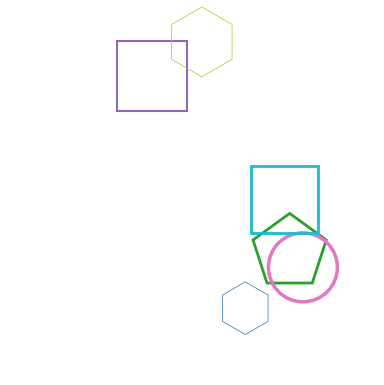[{"shape": "hexagon", "thickness": 0.5, "radius": 0.34, "center": [0.637, 0.199]}, {"shape": "pentagon", "thickness": 2, "radius": 0.5, "center": [0.752, 0.346]}, {"shape": "square", "thickness": 1.5, "radius": 0.46, "center": [0.394, 0.803]}, {"shape": "circle", "thickness": 2.5, "radius": 0.45, "center": [0.787, 0.306]}, {"shape": "hexagon", "thickness": 0.5, "radius": 0.45, "center": [0.524, 0.891]}, {"shape": "square", "thickness": 2, "radius": 0.43, "center": [0.739, 0.481]}]